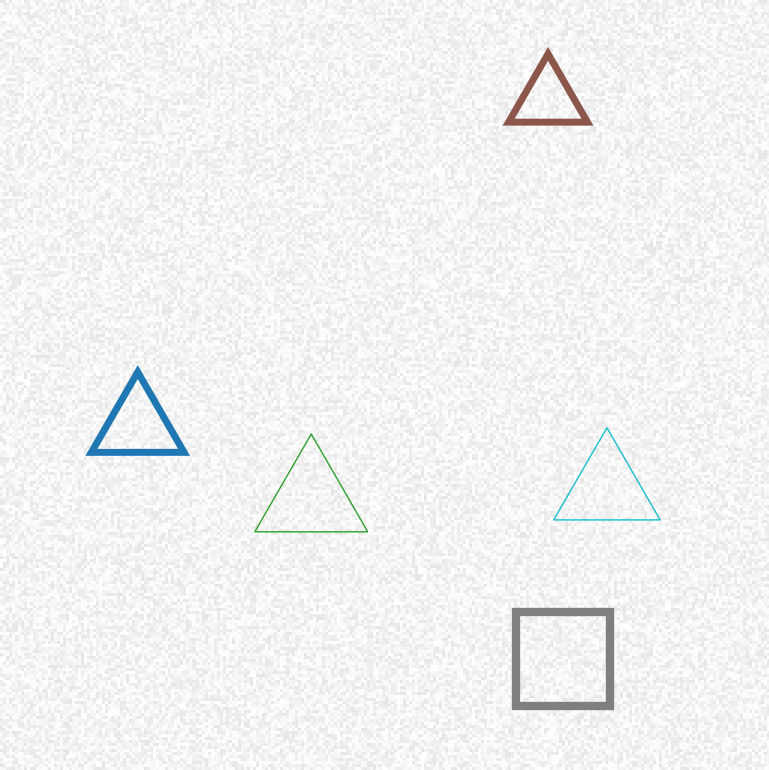[{"shape": "triangle", "thickness": 2.5, "radius": 0.35, "center": [0.179, 0.447]}, {"shape": "triangle", "thickness": 0.5, "radius": 0.42, "center": [0.404, 0.352]}, {"shape": "triangle", "thickness": 2.5, "radius": 0.3, "center": [0.712, 0.871]}, {"shape": "square", "thickness": 3, "radius": 0.31, "center": [0.731, 0.144]}, {"shape": "triangle", "thickness": 0.5, "radius": 0.4, "center": [0.788, 0.365]}]